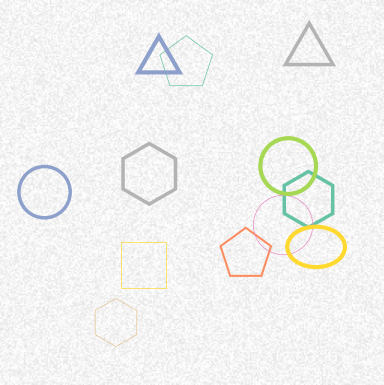[{"shape": "pentagon", "thickness": 0.5, "radius": 0.36, "center": [0.484, 0.836]}, {"shape": "hexagon", "thickness": 2.5, "radius": 0.36, "center": [0.801, 0.482]}, {"shape": "pentagon", "thickness": 1.5, "radius": 0.35, "center": [0.638, 0.339]}, {"shape": "circle", "thickness": 2.5, "radius": 0.33, "center": [0.116, 0.501]}, {"shape": "triangle", "thickness": 3, "radius": 0.31, "center": [0.413, 0.843]}, {"shape": "circle", "thickness": 0.5, "radius": 0.39, "center": [0.735, 0.416]}, {"shape": "circle", "thickness": 3, "radius": 0.36, "center": [0.749, 0.569]}, {"shape": "square", "thickness": 0.5, "radius": 0.29, "center": [0.373, 0.312]}, {"shape": "oval", "thickness": 3, "radius": 0.37, "center": [0.821, 0.359]}, {"shape": "hexagon", "thickness": 0.5, "radius": 0.31, "center": [0.301, 0.162]}, {"shape": "triangle", "thickness": 2.5, "radius": 0.36, "center": [0.803, 0.868]}, {"shape": "hexagon", "thickness": 2.5, "radius": 0.39, "center": [0.388, 0.548]}]